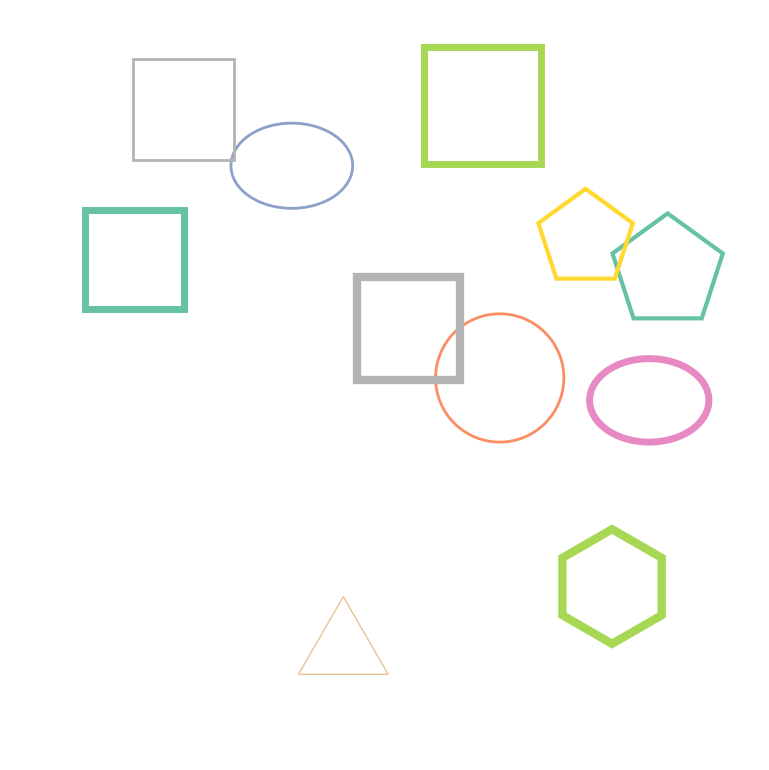[{"shape": "square", "thickness": 2.5, "radius": 0.32, "center": [0.175, 0.663]}, {"shape": "pentagon", "thickness": 1.5, "radius": 0.38, "center": [0.867, 0.648]}, {"shape": "circle", "thickness": 1, "radius": 0.42, "center": [0.649, 0.509]}, {"shape": "oval", "thickness": 1, "radius": 0.4, "center": [0.379, 0.785]}, {"shape": "oval", "thickness": 2.5, "radius": 0.39, "center": [0.843, 0.48]}, {"shape": "hexagon", "thickness": 3, "radius": 0.37, "center": [0.795, 0.238]}, {"shape": "square", "thickness": 2.5, "radius": 0.38, "center": [0.627, 0.863]}, {"shape": "pentagon", "thickness": 1.5, "radius": 0.32, "center": [0.761, 0.69]}, {"shape": "triangle", "thickness": 0.5, "radius": 0.34, "center": [0.446, 0.158]}, {"shape": "square", "thickness": 3, "radius": 0.33, "center": [0.53, 0.573]}, {"shape": "square", "thickness": 1, "radius": 0.33, "center": [0.238, 0.858]}]